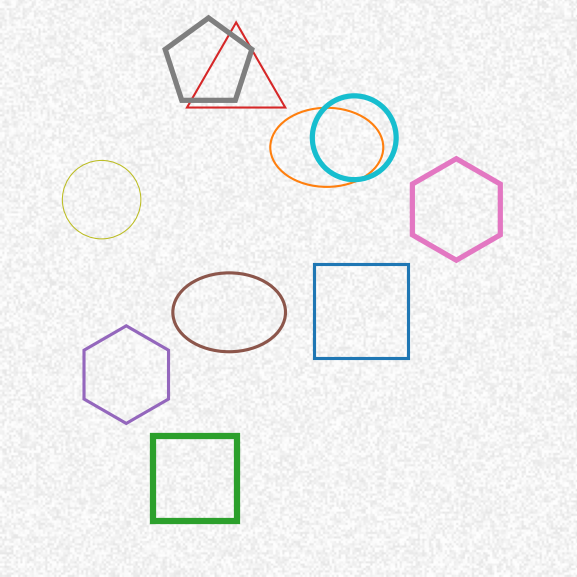[{"shape": "square", "thickness": 1.5, "radius": 0.41, "center": [0.625, 0.46]}, {"shape": "oval", "thickness": 1, "radius": 0.49, "center": [0.566, 0.744]}, {"shape": "square", "thickness": 3, "radius": 0.36, "center": [0.338, 0.171]}, {"shape": "triangle", "thickness": 1, "radius": 0.49, "center": [0.409, 0.862]}, {"shape": "hexagon", "thickness": 1.5, "radius": 0.42, "center": [0.219, 0.35]}, {"shape": "oval", "thickness": 1.5, "radius": 0.49, "center": [0.397, 0.458]}, {"shape": "hexagon", "thickness": 2.5, "radius": 0.44, "center": [0.79, 0.636]}, {"shape": "pentagon", "thickness": 2.5, "radius": 0.39, "center": [0.361, 0.889]}, {"shape": "circle", "thickness": 0.5, "radius": 0.34, "center": [0.176, 0.653]}, {"shape": "circle", "thickness": 2.5, "radius": 0.36, "center": [0.613, 0.761]}]